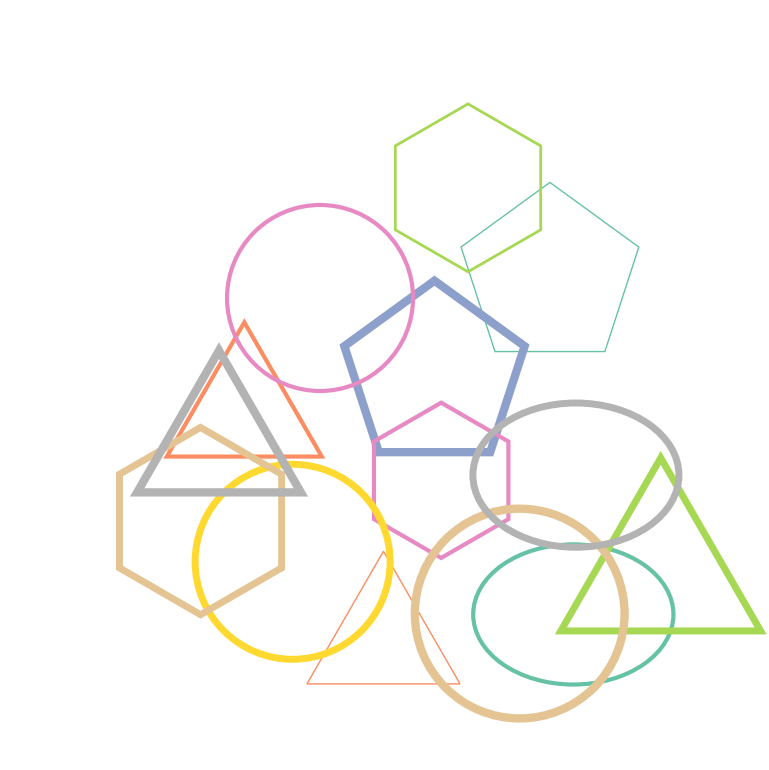[{"shape": "oval", "thickness": 1.5, "radius": 0.65, "center": [0.745, 0.202]}, {"shape": "pentagon", "thickness": 0.5, "radius": 0.61, "center": [0.714, 0.642]}, {"shape": "triangle", "thickness": 1.5, "radius": 0.58, "center": [0.317, 0.465]}, {"shape": "triangle", "thickness": 0.5, "radius": 0.57, "center": [0.498, 0.169]}, {"shape": "pentagon", "thickness": 3, "radius": 0.62, "center": [0.564, 0.512]}, {"shape": "hexagon", "thickness": 1.5, "radius": 0.5, "center": [0.573, 0.376]}, {"shape": "circle", "thickness": 1.5, "radius": 0.6, "center": [0.416, 0.613]}, {"shape": "hexagon", "thickness": 1, "radius": 0.55, "center": [0.608, 0.756]}, {"shape": "triangle", "thickness": 2.5, "radius": 0.75, "center": [0.858, 0.256]}, {"shape": "circle", "thickness": 2.5, "radius": 0.63, "center": [0.38, 0.27]}, {"shape": "hexagon", "thickness": 2.5, "radius": 0.61, "center": [0.26, 0.323]}, {"shape": "circle", "thickness": 3, "radius": 0.68, "center": [0.675, 0.203]}, {"shape": "oval", "thickness": 2.5, "radius": 0.67, "center": [0.748, 0.383]}, {"shape": "triangle", "thickness": 3, "radius": 0.61, "center": [0.284, 0.422]}]